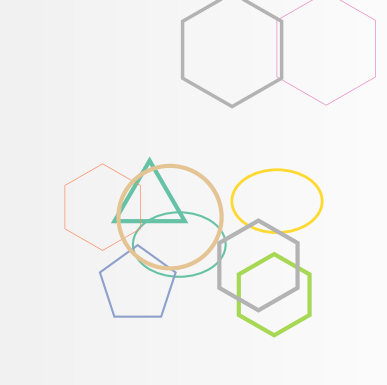[{"shape": "oval", "thickness": 1.5, "radius": 0.6, "center": [0.463, 0.365]}, {"shape": "triangle", "thickness": 3, "radius": 0.52, "center": [0.386, 0.478]}, {"shape": "hexagon", "thickness": 0.5, "radius": 0.56, "center": [0.265, 0.462]}, {"shape": "pentagon", "thickness": 1.5, "radius": 0.51, "center": [0.356, 0.261]}, {"shape": "hexagon", "thickness": 0.5, "radius": 0.73, "center": [0.842, 0.874]}, {"shape": "hexagon", "thickness": 3, "radius": 0.53, "center": [0.708, 0.235]}, {"shape": "oval", "thickness": 2, "radius": 0.58, "center": [0.715, 0.477]}, {"shape": "circle", "thickness": 3, "radius": 0.67, "center": [0.439, 0.436]}, {"shape": "hexagon", "thickness": 3, "radius": 0.58, "center": [0.667, 0.311]}, {"shape": "hexagon", "thickness": 2.5, "radius": 0.74, "center": [0.599, 0.871]}]